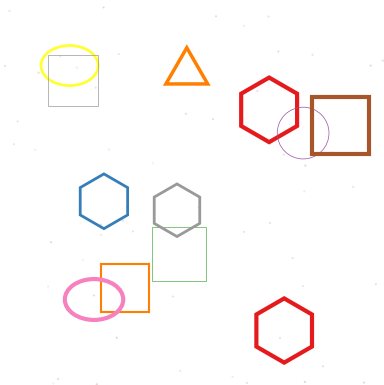[{"shape": "hexagon", "thickness": 3, "radius": 0.42, "center": [0.699, 0.715]}, {"shape": "hexagon", "thickness": 3, "radius": 0.42, "center": [0.738, 0.142]}, {"shape": "hexagon", "thickness": 2, "radius": 0.36, "center": [0.27, 0.477]}, {"shape": "square", "thickness": 0.5, "radius": 0.35, "center": [0.465, 0.341]}, {"shape": "circle", "thickness": 0.5, "radius": 0.34, "center": [0.787, 0.654]}, {"shape": "square", "thickness": 1.5, "radius": 0.31, "center": [0.325, 0.251]}, {"shape": "triangle", "thickness": 2.5, "radius": 0.31, "center": [0.485, 0.813]}, {"shape": "oval", "thickness": 2, "radius": 0.37, "center": [0.181, 0.83]}, {"shape": "square", "thickness": 3, "radius": 0.37, "center": [0.885, 0.674]}, {"shape": "oval", "thickness": 3, "radius": 0.38, "center": [0.244, 0.222]}, {"shape": "hexagon", "thickness": 2, "radius": 0.34, "center": [0.46, 0.454]}, {"shape": "square", "thickness": 0.5, "radius": 0.33, "center": [0.19, 0.791]}]